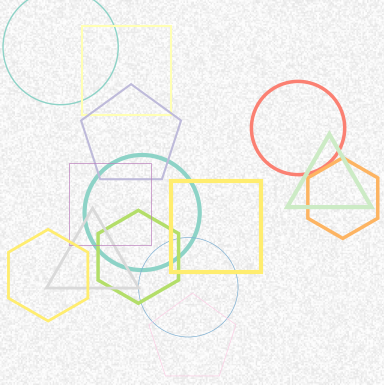[{"shape": "circle", "thickness": 3, "radius": 0.75, "center": [0.369, 0.448]}, {"shape": "circle", "thickness": 1, "radius": 0.75, "center": [0.157, 0.878]}, {"shape": "square", "thickness": 1.5, "radius": 0.58, "center": [0.33, 0.817]}, {"shape": "pentagon", "thickness": 1.5, "radius": 0.68, "center": [0.34, 0.645]}, {"shape": "circle", "thickness": 2.5, "radius": 0.61, "center": [0.774, 0.667]}, {"shape": "circle", "thickness": 0.5, "radius": 0.65, "center": [0.489, 0.254]}, {"shape": "hexagon", "thickness": 2.5, "radius": 0.52, "center": [0.89, 0.486]}, {"shape": "hexagon", "thickness": 2.5, "radius": 0.6, "center": [0.359, 0.333]}, {"shape": "pentagon", "thickness": 0.5, "radius": 0.59, "center": [0.5, 0.12]}, {"shape": "triangle", "thickness": 2, "radius": 0.69, "center": [0.241, 0.321]}, {"shape": "square", "thickness": 0.5, "radius": 0.53, "center": [0.287, 0.471]}, {"shape": "triangle", "thickness": 3, "radius": 0.63, "center": [0.855, 0.525]}, {"shape": "square", "thickness": 3, "radius": 0.59, "center": [0.56, 0.412]}, {"shape": "hexagon", "thickness": 2, "radius": 0.6, "center": [0.125, 0.285]}]